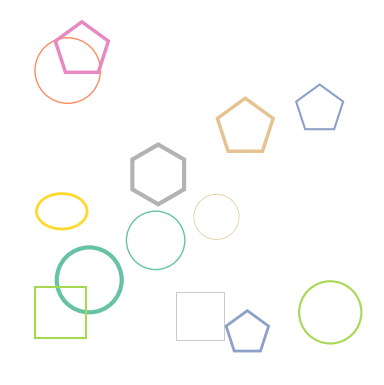[{"shape": "circle", "thickness": 3, "radius": 0.42, "center": [0.232, 0.273]}, {"shape": "circle", "thickness": 1, "radius": 0.38, "center": [0.404, 0.376]}, {"shape": "circle", "thickness": 1, "radius": 0.43, "center": [0.176, 0.817]}, {"shape": "pentagon", "thickness": 1.5, "radius": 0.32, "center": [0.83, 0.716]}, {"shape": "pentagon", "thickness": 2, "radius": 0.29, "center": [0.642, 0.135]}, {"shape": "pentagon", "thickness": 2.5, "radius": 0.36, "center": [0.213, 0.871]}, {"shape": "circle", "thickness": 1.5, "radius": 0.4, "center": [0.858, 0.189]}, {"shape": "square", "thickness": 1.5, "radius": 0.33, "center": [0.157, 0.188]}, {"shape": "oval", "thickness": 2, "radius": 0.33, "center": [0.161, 0.451]}, {"shape": "pentagon", "thickness": 2.5, "radius": 0.38, "center": [0.637, 0.669]}, {"shape": "circle", "thickness": 0.5, "radius": 0.29, "center": [0.562, 0.437]}, {"shape": "hexagon", "thickness": 3, "radius": 0.39, "center": [0.411, 0.547]}, {"shape": "square", "thickness": 0.5, "radius": 0.31, "center": [0.519, 0.179]}]